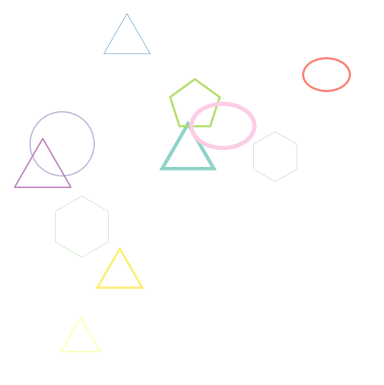[{"shape": "triangle", "thickness": 2.5, "radius": 0.39, "center": [0.488, 0.601]}, {"shape": "triangle", "thickness": 1, "radius": 0.29, "center": [0.209, 0.116]}, {"shape": "circle", "thickness": 1, "radius": 0.42, "center": [0.161, 0.626]}, {"shape": "oval", "thickness": 1.5, "radius": 0.3, "center": [0.848, 0.806]}, {"shape": "triangle", "thickness": 0.5, "radius": 0.35, "center": [0.33, 0.895]}, {"shape": "pentagon", "thickness": 1.5, "radius": 0.34, "center": [0.506, 0.727]}, {"shape": "oval", "thickness": 3, "radius": 0.41, "center": [0.579, 0.673]}, {"shape": "hexagon", "thickness": 0.5, "radius": 0.33, "center": [0.715, 0.593]}, {"shape": "triangle", "thickness": 1, "radius": 0.42, "center": [0.111, 0.556]}, {"shape": "hexagon", "thickness": 0.5, "radius": 0.4, "center": [0.213, 0.411]}, {"shape": "triangle", "thickness": 1.5, "radius": 0.34, "center": [0.311, 0.287]}]